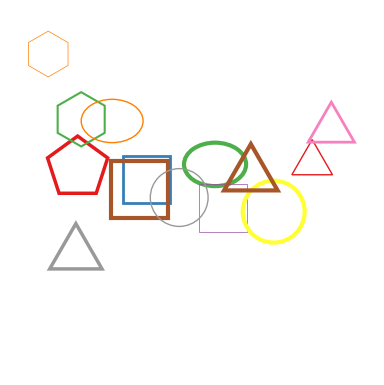[{"shape": "pentagon", "thickness": 2.5, "radius": 0.41, "center": [0.202, 0.564]}, {"shape": "triangle", "thickness": 1, "radius": 0.3, "center": [0.811, 0.577]}, {"shape": "square", "thickness": 2, "radius": 0.31, "center": [0.381, 0.534]}, {"shape": "hexagon", "thickness": 1.5, "radius": 0.35, "center": [0.211, 0.69]}, {"shape": "oval", "thickness": 3, "radius": 0.4, "center": [0.559, 0.573]}, {"shape": "square", "thickness": 0.5, "radius": 0.31, "center": [0.579, 0.459]}, {"shape": "hexagon", "thickness": 0.5, "radius": 0.3, "center": [0.125, 0.86]}, {"shape": "oval", "thickness": 1, "radius": 0.4, "center": [0.291, 0.686]}, {"shape": "circle", "thickness": 3, "radius": 0.4, "center": [0.711, 0.45]}, {"shape": "square", "thickness": 3, "radius": 0.37, "center": [0.362, 0.507]}, {"shape": "triangle", "thickness": 3, "radius": 0.4, "center": [0.652, 0.546]}, {"shape": "triangle", "thickness": 2, "radius": 0.35, "center": [0.861, 0.665]}, {"shape": "triangle", "thickness": 2.5, "radius": 0.39, "center": [0.197, 0.341]}, {"shape": "circle", "thickness": 1, "radius": 0.38, "center": [0.465, 0.487]}]